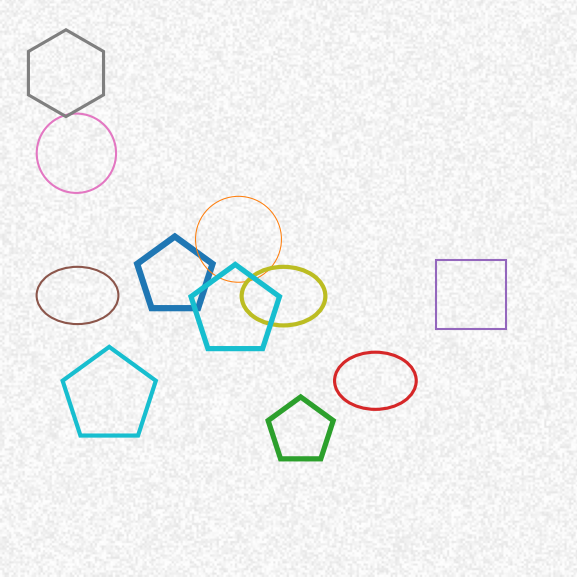[{"shape": "pentagon", "thickness": 3, "radius": 0.34, "center": [0.303, 0.521]}, {"shape": "circle", "thickness": 0.5, "radius": 0.37, "center": [0.413, 0.585]}, {"shape": "pentagon", "thickness": 2.5, "radius": 0.3, "center": [0.521, 0.253]}, {"shape": "oval", "thickness": 1.5, "radius": 0.35, "center": [0.65, 0.34]}, {"shape": "square", "thickness": 1, "radius": 0.3, "center": [0.816, 0.489]}, {"shape": "oval", "thickness": 1, "radius": 0.35, "center": [0.134, 0.488]}, {"shape": "circle", "thickness": 1, "radius": 0.34, "center": [0.132, 0.734]}, {"shape": "hexagon", "thickness": 1.5, "radius": 0.38, "center": [0.114, 0.872]}, {"shape": "oval", "thickness": 2, "radius": 0.36, "center": [0.491, 0.486]}, {"shape": "pentagon", "thickness": 2.5, "radius": 0.4, "center": [0.407, 0.461]}, {"shape": "pentagon", "thickness": 2, "radius": 0.42, "center": [0.189, 0.314]}]